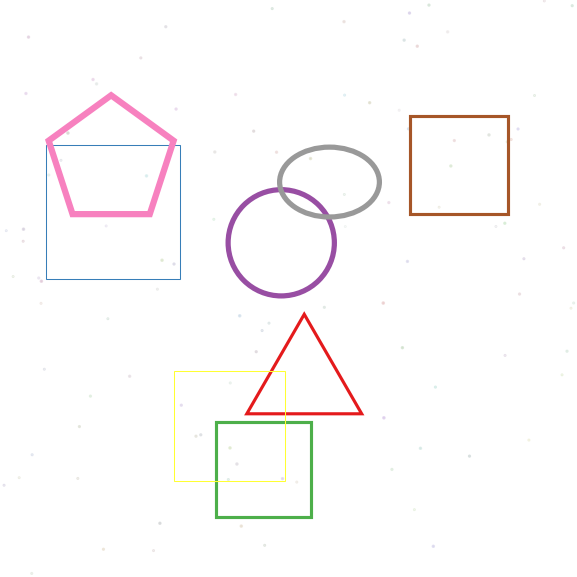[{"shape": "triangle", "thickness": 1.5, "radius": 0.57, "center": [0.527, 0.34]}, {"shape": "square", "thickness": 0.5, "radius": 0.58, "center": [0.196, 0.632]}, {"shape": "square", "thickness": 1.5, "radius": 0.41, "center": [0.456, 0.186]}, {"shape": "circle", "thickness": 2.5, "radius": 0.46, "center": [0.487, 0.579]}, {"shape": "square", "thickness": 0.5, "radius": 0.48, "center": [0.397, 0.261]}, {"shape": "square", "thickness": 1.5, "radius": 0.42, "center": [0.794, 0.714]}, {"shape": "pentagon", "thickness": 3, "radius": 0.57, "center": [0.192, 0.72]}, {"shape": "oval", "thickness": 2.5, "radius": 0.43, "center": [0.571, 0.684]}]